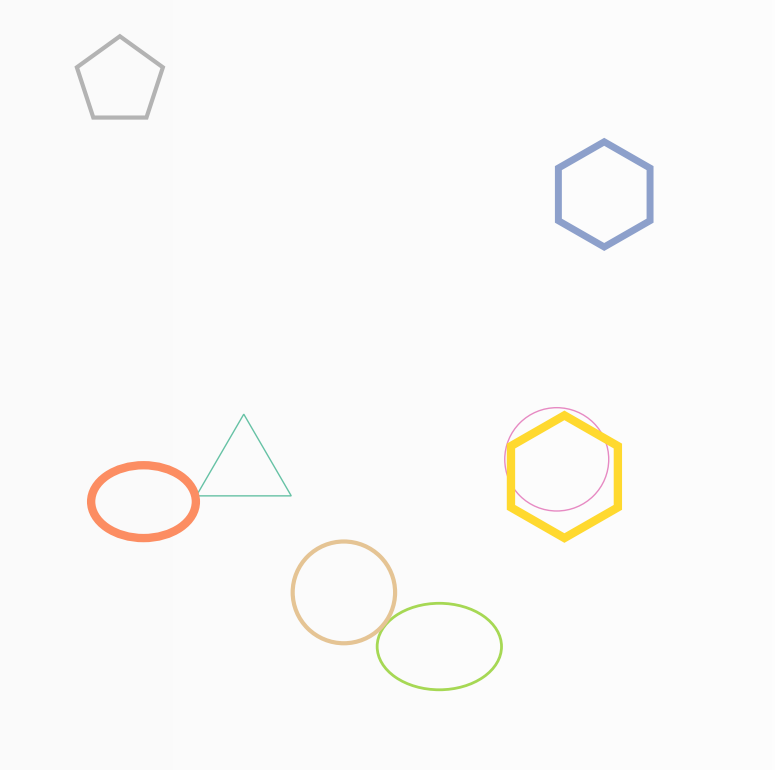[{"shape": "triangle", "thickness": 0.5, "radius": 0.35, "center": [0.315, 0.391]}, {"shape": "oval", "thickness": 3, "radius": 0.34, "center": [0.185, 0.349]}, {"shape": "hexagon", "thickness": 2.5, "radius": 0.34, "center": [0.78, 0.748]}, {"shape": "circle", "thickness": 0.5, "radius": 0.34, "center": [0.718, 0.403]}, {"shape": "oval", "thickness": 1, "radius": 0.4, "center": [0.567, 0.16]}, {"shape": "hexagon", "thickness": 3, "radius": 0.4, "center": [0.728, 0.381]}, {"shape": "circle", "thickness": 1.5, "radius": 0.33, "center": [0.444, 0.231]}, {"shape": "pentagon", "thickness": 1.5, "radius": 0.29, "center": [0.155, 0.895]}]